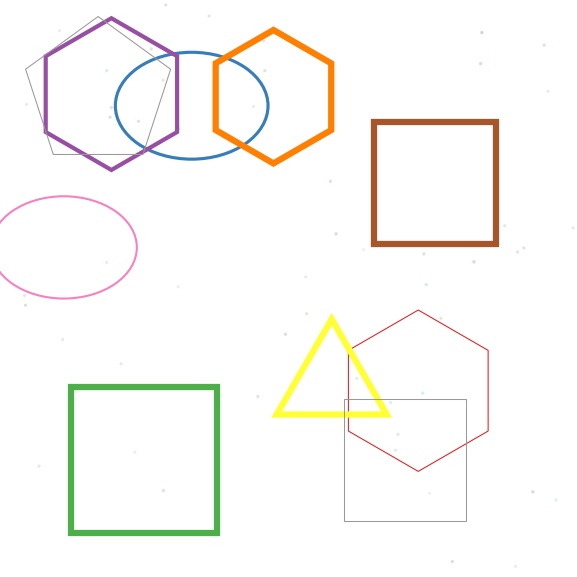[{"shape": "hexagon", "thickness": 0.5, "radius": 0.7, "center": [0.724, 0.323]}, {"shape": "oval", "thickness": 1.5, "radius": 0.66, "center": [0.332, 0.816]}, {"shape": "square", "thickness": 3, "radius": 0.63, "center": [0.25, 0.203]}, {"shape": "hexagon", "thickness": 2, "radius": 0.66, "center": [0.193, 0.836]}, {"shape": "hexagon", "thickness": 3, "radius": 0.58, "center": [0.474, 0.832]}, {"shape": "triangle", "thickness": 3, "radius": 0.55, "center": [0.574, 0.336]}, {"shape": "square", "thickness": 3, "radius": 0.53, "center": [0.753, 0.682]}, {"shape": "oval", "thickness": 1, "radius": 0.63, "center": [0.11, 0.571]}, {"shape": "pentagon", "thickness": 0.5, "radius": 0.66, "center": [0.17, 0.838]}, {"shape": "square", "thickness": 0.5, "radius": 0.53, "center": [0.702, 0.203]}]